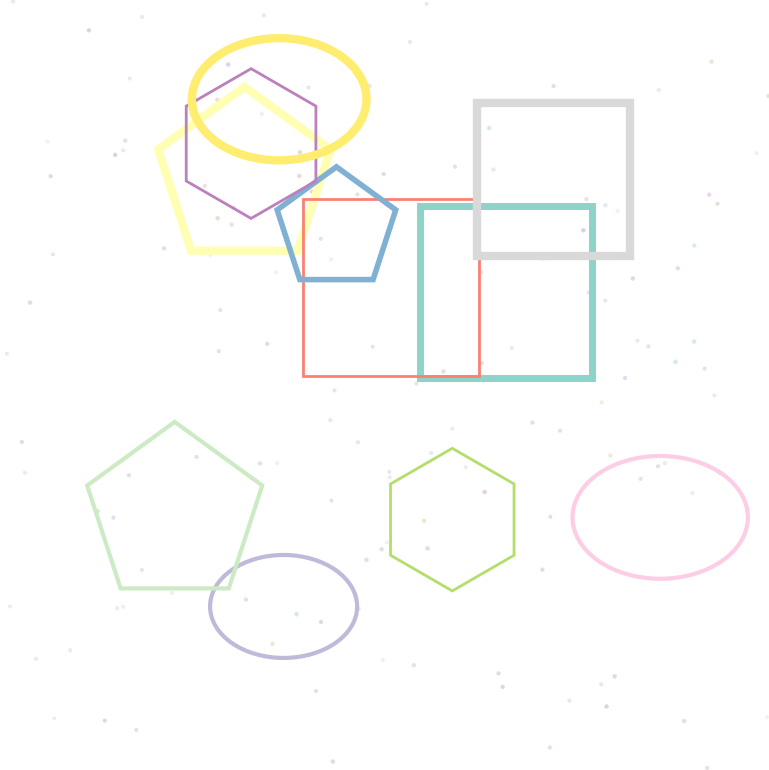[{"shape": "square", "thickness": 2.5, "radius": 0.56, "center": [0.657, 0.621]}, {"shape": "pentagon", "thickness": 3, "radius": 0.59, "center": [0.317, 0.77]}, {"shape": "oval", "thickness": 1.5, "radius": 0.48, "center": [0.368, 0.212]}, {"shape": "square", "thickness": 1, "radius": 0.57, "center": [0.508, 0.627]}, {"shape": "pentagon", "thickness": 2, "radius": 0.4, "center": [0.437, 0.702]}, {"shape": "hexagon", "thickness": 1, "radius": 0.46, "center": [0.587, 0.325]}, {"shape": "oval", "thickness": 1.5, "radius": 0.57, "center": [0.857, 0.328]}, {"shape": "square", "thickness": 3, "radius": 0.5, "center": [0.718, 0.767]}, {"shape": "hexagon", "thickness": 1, "radius": 0.49, "center": [0.326, 0.814]}, {"shape": "pentagon", "thickness": 1.5, "radius": 0.6, "center": [0.227, 0.333]}, {"shape": "oval", "thickness": 3, "radius": 0.57, "center": [0.363, 0.871]}]